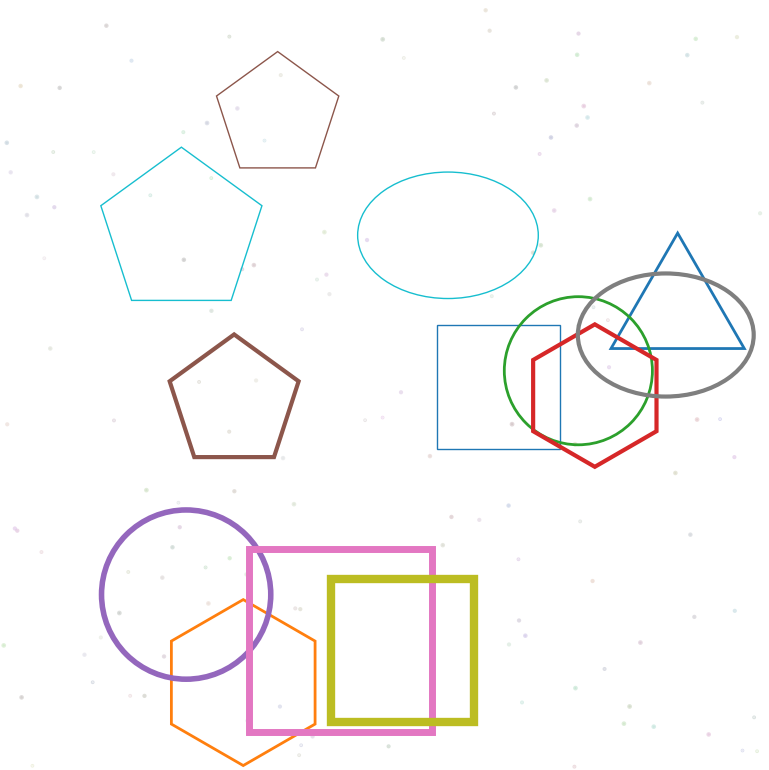[{"shape": "square", "thickness": 0.5, "radius": 0.4, "center": [0.648, 0.497]}, {"shape": "triangle", "thickness": 1, "radius": 0.5, "center": [0.88, 0.597]}, {"shape": "hexagon", "thickness": 1, "radius": 0.54, "center": [0.316, 0.114]}, {"shape": "circle", "thickness": 1, "radius": 0.48, "center": [0.751, 0.519]}, {"shape": "hexagon", "thickness": 1.5, "radius": 0.46, "center": [0.773, 0.486]}, {"shape": "circle", "thickness": 2, "radius": 0.55, "center": [0.242, 0.228]}, {"shape": "pentagon", "thickness": 1.5, "radius": 0.44, "center": [0.304, 0.478]}, {"shape": "pentagon", "thickness": 0.5, "radius": 0.42, "center": [0.361, 0.849]}, {"shape": "square", "thickness": 2.5, "radius": 0.59, "center": [0.442, 0.168]}, {"shape": "oval", "thickness": 1.5, "radius": 0.57, "center": [0.865, 0.565]}, {"shape": "square", "thickness": 3, "radius": 0.46, "center": [0.522, 0.155]}, {"shape": "pentagon", "thickness": 0.5, "radius": 0.55, "center": [0.236, 0.699]}, {"shape": "oval", "thickness": 0.5, "radius": 0.59, "center": [0.582, 0.694]}]